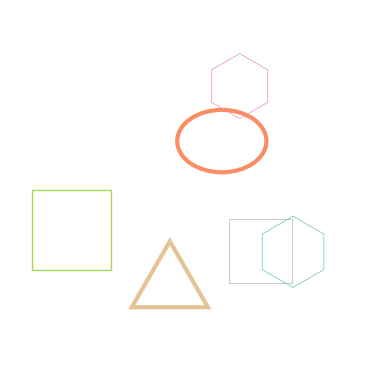[{"shape": "hexagon", "thickness": 0.5, "radius": 0.46, "center": [0.761, 0.346]}, {"shape": "oval", "thickness": 3, "radius": 0.58, "center": [0.576, 0.634]}, {"shape": "hexagon", "thickness": 0.5, "radius": 0.42, "center": [0.622, 0.776]}, {"shape": "square", "thickness": 1, "radius": 0.52, "center": [0.186, 0.403]}, {"shape": "triangle", "thickness": 3, "radius": 0.57, "center": [0.441, 0.259]}, {"shape": "square", "thickness": 0.5, "radius": 0.41, "center": [0.677, 0.347]}]